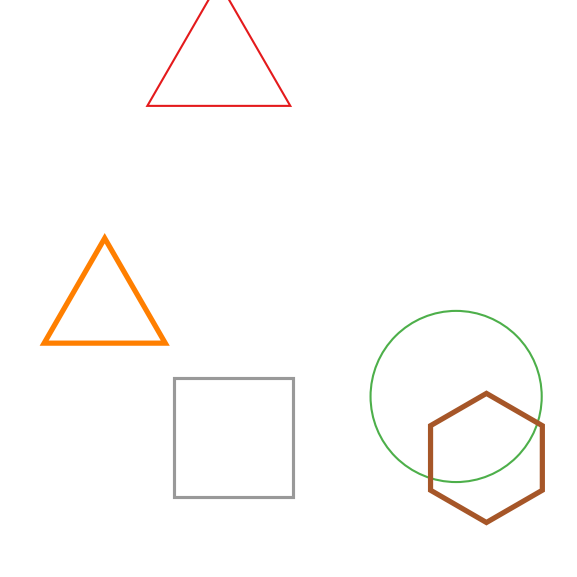[{"shape": "triangle", "thickness": 1, "radius": 0.71, "center": [0.379, 0.887]}, {"shape": "circle", "thickness": 1, "radius": 0.74, "center": [0.79, 0.313]}, {"shape": "triangle", "thickness": 2.5, "radius": 0.61, "center": [0.181, 0.465]}, {"shape": "hexagon", "thickness": 2.5, "radius": 0.56, "center": [0.842, 0.206]}, {"shape": "square", "thickness": 1.5, "radius": 0.52, "center": [0.405, 0.242]}]